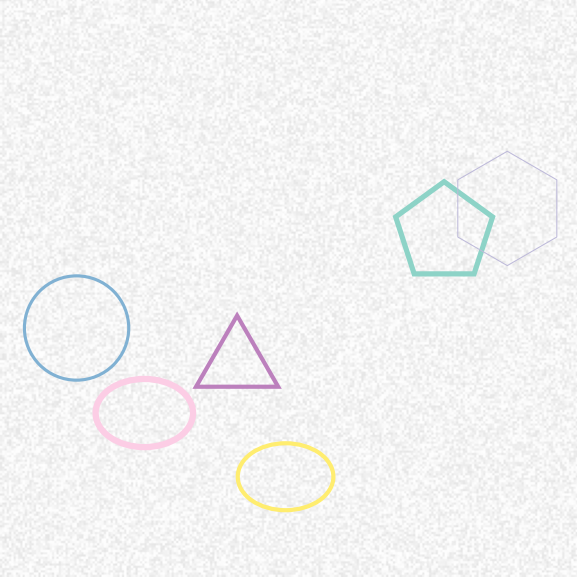[{"shape": "pentagon", "thickness": 2.5, "radius": 0.44, "center": [0.769, 0.596]}, {"shape": "hexagon", "thickness": 0.5, "radius": 0.49, "center": [0.878, 0.638]}, {"shape": "circle", "thickness": 1.5, "radius": 0.45, "center": [0.133, 0.431]}, {"shape": "oval", "thickness": 3, "radius": 0.42, "center": [0.25, 0.284]}, {"shape": "triangle", "thickness": 2, "radius": 0.41, "center": [0.411, 0.371]}, {"shape": "oval", "thickness": 2, "radius": 0.41, "center": [0.494, 0.174]}]